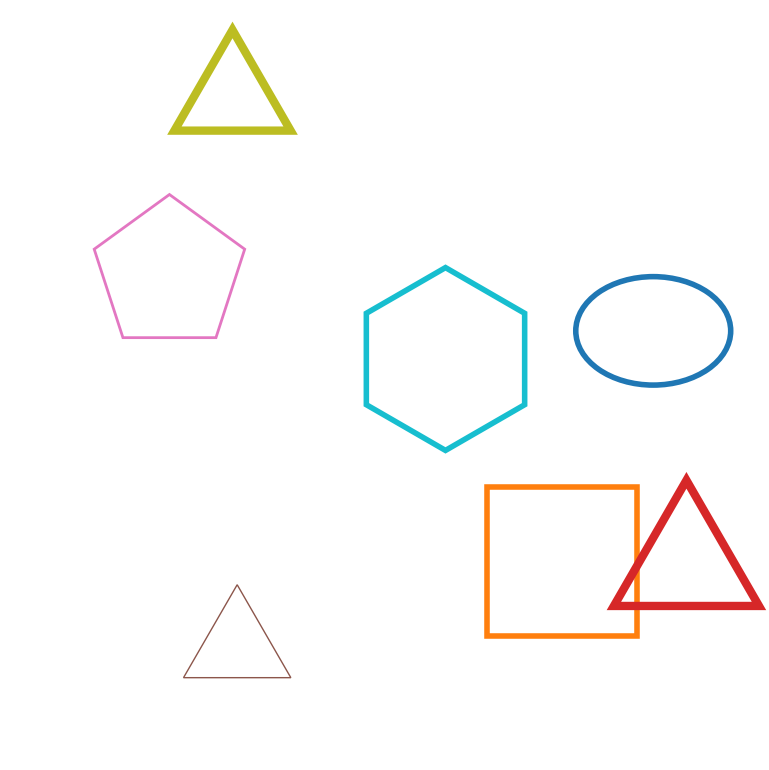[{"shape": "oval", "thickness": 2, "radius": 0.5, "center": [0.848, 0.57]}, {"shape": "square", "thickness": 2, "radius": 0.49, "center": [0.73, 0.271]}, {"shape": "triangle", "thickness": 3, "radius": 0.54, "center": [0.891, 0.267]}, {"shape": "triangle", "thickness": 0.5, "radius": 0.4, "center": [0.308, 0.16]}, {"shape": "pentagon", "thickness": 1, "radius": 0.51, "center": [0.22, 0.645]}, {"shape": "triangle", "thickness": 3, "radius": 0.44, "center": [0.302, 0.874]}, {"shape": "hexagon", "thickness": 2, "radius": 0.59, "center": [0.579, 0.534]}]